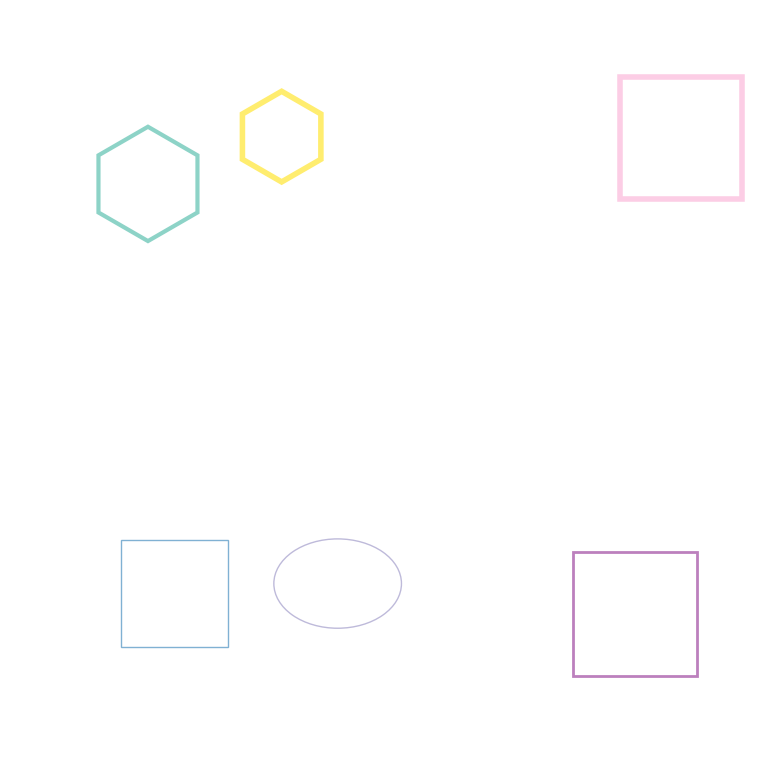[{"shape": "hexagon", "thickness": 1.5, "radius": 0.37, "center": [0.192, 0.761]}, {"shape": "oval", "thickness": 0.5, "radius": 0.41, "center": [0.439, 0.242]}, {"shape": "square", "thickness": 0.5, "radius": 0.35, "center": [0.227, 0.229]}, {"shape": "square", "thickness": 2, "radius": 0.4, "center": [0.885, 0.821]}, {"shape": "square", "thickness": 1, "radius": 0.4, "center": [0.825, 0.203]}, {"shape": "hexagon", "thickness": 2, "radius": 0.29, "center": [0.366, 0.823]}]